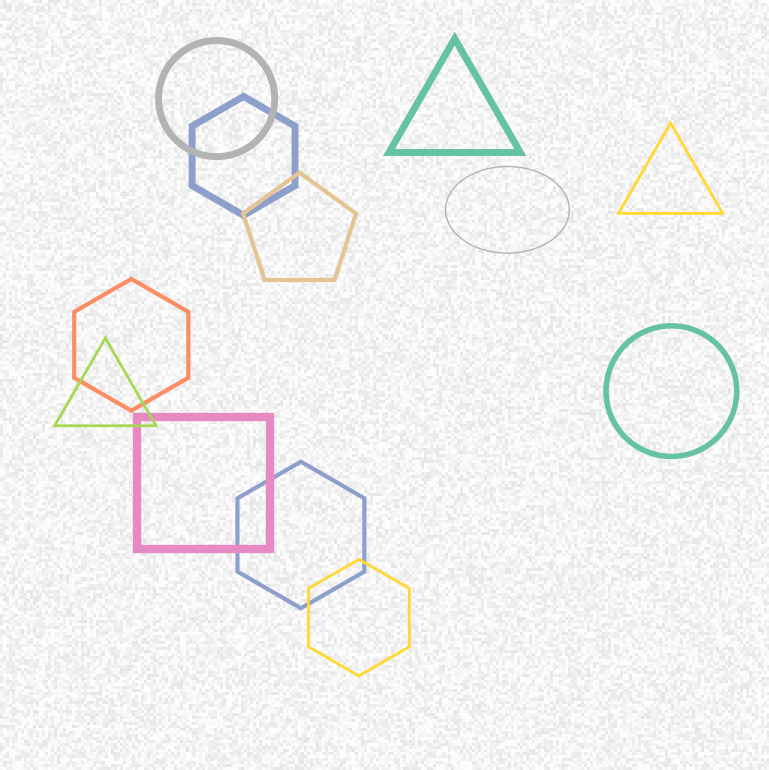[{"shape": "triangle", "thickness": 2.5, "radius": 0.49, "center": [0.59, 0.851]}, {"shape": "circle", "thickness": 2, "radius": 0.42, "center": [0.872, 0.492]}, {"shape": "hexagon", "thickness": 1.5, "radius": 0.43, "center": [0.17, 0.552]}, {"shape": "hexagon", "thickness": 1.5, "radius": 0.48, "center": [0.391, 0.305]}, {"shape": "hexagon", "thickness": 2.5, "radius": 0.39, "center": [0.316, 0.798]}, {"shape": "square", "thickness": 3, "radius": 0.43, "center": [0.264, 0.373]}, {"shape": "triangle", "thickness": 1, "radius": 0.38, "center": [0.137, 0.485]}, {"shape": "triangle", "thickness": 1, "radius": 0.39, "center": [0.871, 0.762]}, {"shape": "hexagon", "thickness": 1, "radius": 0.38, "center": [0.466, 0.198]}, {"shape": "pentagon", "thickness": 1.5, "radius": 0.39, "center": [0.389, 0.699]}, {"shape": "circle", "thickness": 2.5, "radius": 0.38, "center": [0.281, 0.872]}, {"shape": "oval", "thickness": 0.5, "radius": 0.4, "center": [0.659, 0.728]}]